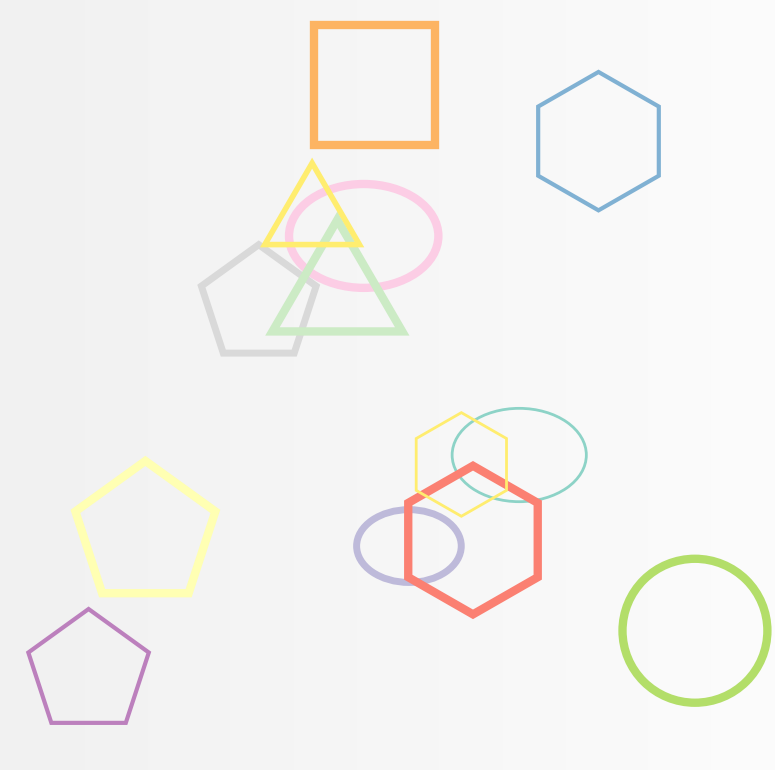[{"shape": "oval", "thickness": 1, "radius": 0.43, "center": [0.67, 0.409]}, {"shape": "pentagon", "thickness": 3, "radius": 0.47, "center": [0.188, 0.306]}, {"shape": "oval", "thickness": 2.5, "radius": 0.34, "center": [0.528, 0.291]}, {"shape": "hexagon", "thickness": 3, "radius": 0.48, "center": [0.61, 0.299]}, {"shape": "hexagon", "thickness": 1.5, "radius": 0.45, "center": [0.772, 0.817]}, {"shape": "square", "thickness": 3, "radius": 0.39, "center": [0.483, 0.89]}, {"shape": "circle", "thickness": 3, "radius": 0.47, "center": [0.897, 0.181]}, {"shape": "oval", "thickness": 3, "radius": 0.48, "center": [0.469, 0.694]}, {"shape": "pentagon", "thickness": 2.5, "radius": 0.39, "center": [0.334, 0.604]}, {"shape": "pentagon", "thickness": 1.5, "radius": 0.41, "center": [0.114, 0.127]}, {"shape": "triangle", "thickness": 3, "radius": 0.48, "center": [0.435, 0.618]}, {"shape": "triangle", "thickness": 2, "radius": 0.35, "center": [0.403, 0.718]}, {"shape": "hexagon", "thickness": 1, "radius": 0.34, "center": [0.595, 0.397]}]